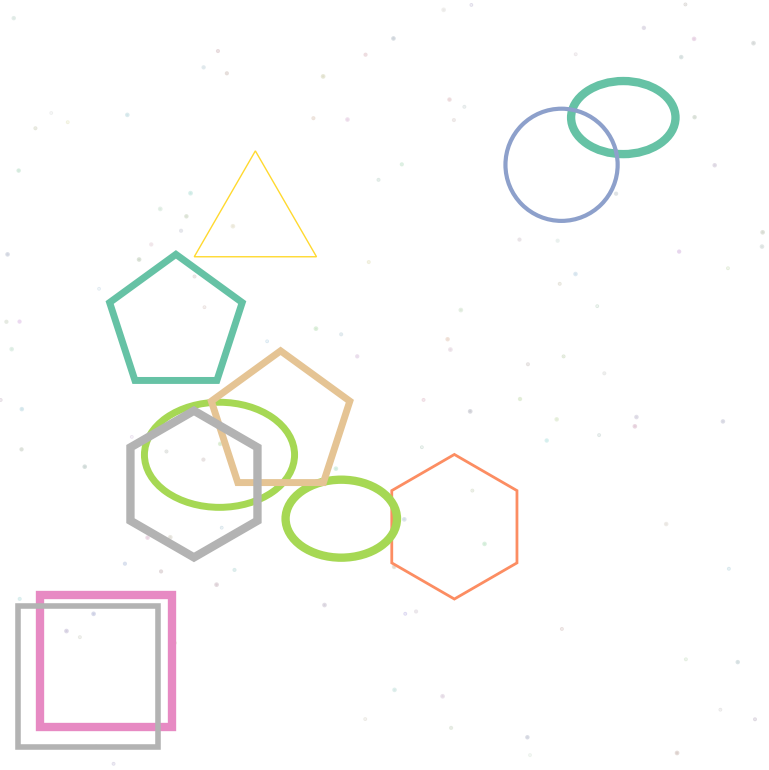[{"shape": "pentagon", "thickness": 2.5, "radius": 0.45, "center": [0.228, 0.579]}, {"shape": "oval", "thickness": 3, "radius": 0.34, "center": [0.809, 0.847]}, {"shape": "hexagon", "thickness": 1, "radius": 0.47, "center": [0.59, 0.316]}, {"shape": "circle", "thickness": 1.5, "radius": 0.36, "center": [0.729, 0.786]}, {"shape": "square", "thickness": 3, "radius": 0.43, "center": [0.138, 0.142]}, {"shape": "oval", "thickness": 3, "radius": 0.36, "center": [0.443, 0.326]}, {"shape": "oval", "thickness": 2.5, "radius": 0.49, "center": [0.285, 0.409]}, {"shape": "triangle", "thickness": 0.5, "radius": 0.46, "center": [0.332, 0.712]}, {"shape": "pentagon", "thickness": 2.5, "radius": 0.47, "center": [0.364, 0.45]}, {"shape": "hexagon", "thickness": 3, "radius": 0.48, "center": [0.252, 0.371]}, {"shape": "square", "thickness": 2, "radius": 0.46, "center": [0.114, 0.122]}]